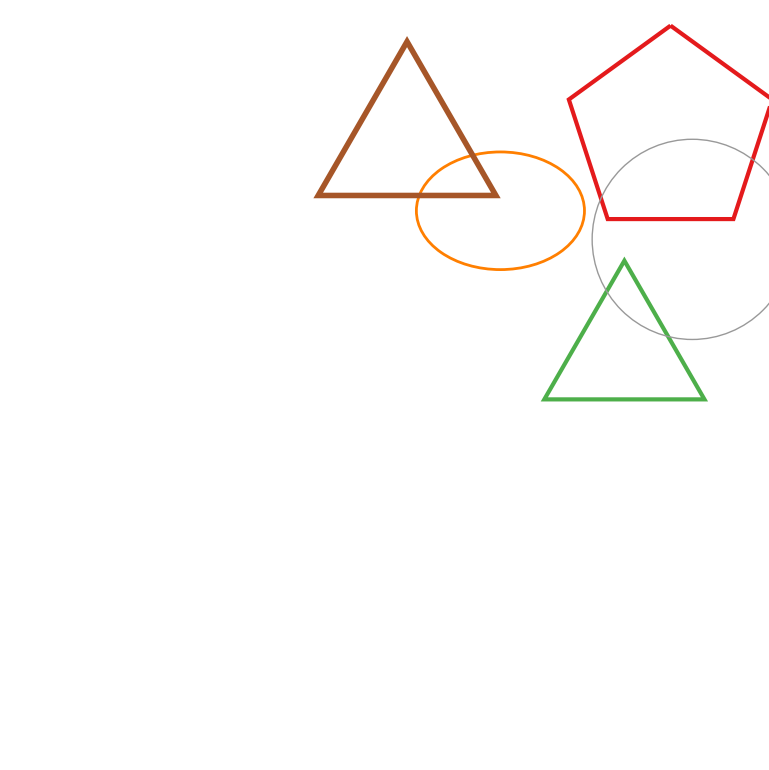[{"shape": "pentagon", "thickness": 1.5, "radius": 0.69, "center": [0.871, 0.828]}, {"shape": "triangle", "thickness": 1.5, "radius": 0.6, "center": [0.811, 0.541]}, {"shape": "oval", "thickness": 1, "radius": 0.55, "center": [0.65, 0.726]}, {"shape": "triangle", "thickness": 2, "radius": 0.67, "center": [0.529, 0.813]}, {"shape": "circle", "thickness": 0.5, "radius": 0.65, "center": [0.899, 0.689]}]